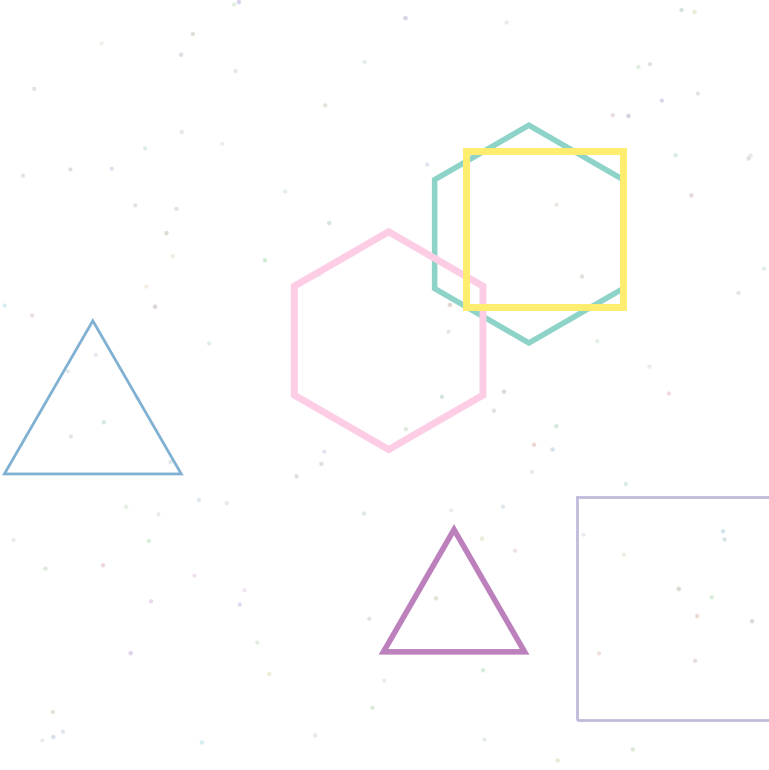[{"shape": "hexagon", "thickness": 2, "radius": 0.71, "center": [0.687, 0.696]}, {"shape": "square", "thickness": 1, "radius": 0.72, "center": [0.893, 0.21]}, {"shape": "triangle", "thickness": 1, "radius": 0.66, "center": [0.121, 0.451]}, {"shape": "hexagon", "thickness": 2.5, "radius": 0.71, "center": [0.505, 0.558]}, {"shape": "triangle", "thickness": 2, "radius": 0.53, "center": [0.59, 0.206]}, {"shape": "square", "thickness": 2.5, "radius": 0.51, "center": [0.707, 0.703]}]